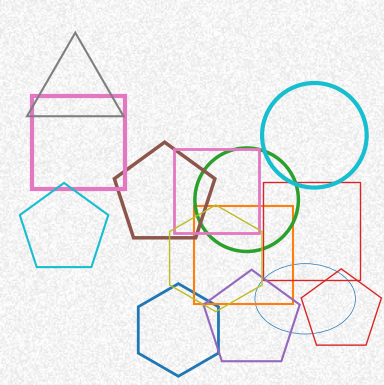[{"shape": "hexagon", "thickness": 2, "radius": 0.6, "center": [0.463, 0.143]}, {"shape": "oval", "thickness": 0.5, "radius": 0.65, "center": [0.793, 0.224]}, {"shape": "square", "thickness": 1.5, "radius": 0.64, "center": [0.632, 0.338]}, {"shape": "circle", "thickness": 2.5, "radius": 0.67, "center": [0.641, 0.481]}, {"shape": "pentagon", "thickness": 1, "radius": 0.55, "center": [0.886, 0.192]}, {"shape": "square", "thickness": 1, "radius": 0.63, "center": [0.809, 0.4]}, {"shape": "pentagon", "thickness": 1.5, "radius": 0.66, "center": [0.654, 0.168]}, {"shape": "pentagon", "thickness": 2.5, "radius": 0.69, "center": [0.428, 0.493]}, {"shape": "square", "thickness": 3, "radius": 0.6, "center": [0.204, 0.63]}, {"shape": "square", "thickness": 2, "radius": 0.55, "center": [0.562, 0.504]}, {"shape": "triangle", "thickness": 1.5, "radius": 0.72, "center": [0.196, 0.77]}, {"shape": "hexagon", "thickness": 1, "radius": 0.69, "center": [0.56, 0.329]}, {"shape": "circle", "thickness": 3, "radius": 0.68, "center": [0.817, 0.649]}, {"shape": "pentagon", "thickness": 1.5, "radius": 0.6, "center": [0.166, 0.404]}]